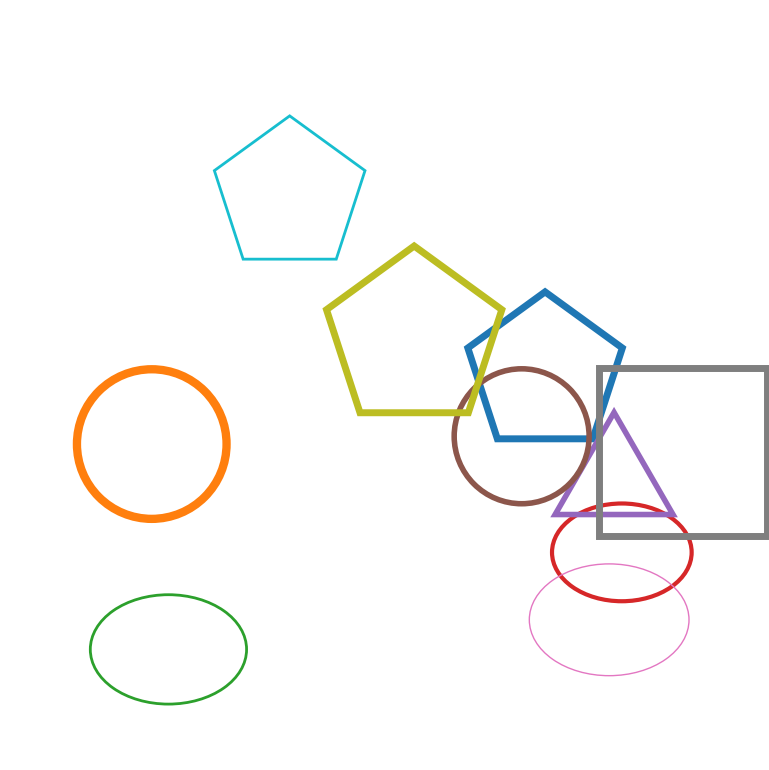[{"shape": "pentagon", "thickness": 2.5, "radius": 0.53, "center": [0.708, 0.515]}, {"shape": "circle", "thickness": 3, "radius": 0.49, "center": [0.197, 0.423]}, {"shape": "oval", "thickness": 1, "radius": 0.51, "center": [0.219, 0.157]}, {"shape": "oval", "thickness": 1.5, "radius": 0.45, "center": [0.808, 0.283]}, {"shape": "triangle", "thickness": 2, "radius": 0.44, "center": [0.797, 0.376]}, {"shape": "circle", "thickness": 2, "radius": 0.44, "center": [0.677, 0.433]}, {"shape": "oval", "thickness": 0.5, "radius": 0.52, "center": [0.791, 0.195]}, {"shape": "square", "thickness": 2.5, "radius": 0.54, "center": [0.887, 0.413]}, {"shape": "pentagon", "thickness": 2.5, "radius": 0.6, "center": [0.538, 0.561]}, {"shape": "pentagon", "thickness": 1, "radius": 0.51, "center": [0.376, 0.747]}]